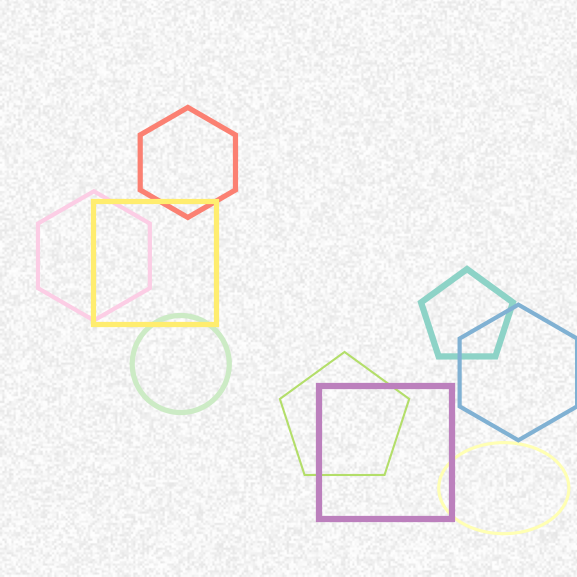[{"shape": "pentagon", "thickness": 3, "radius": 0.42, "center": [0.809, 0.45]}, {"shape": "oval", "thickness": 1.5, "radius": 0.56, "center": [0.872, 0.154]}, {"shape": "hexagon", "thickness": 2.5, "radius": 0.48, "center": [0.325, 0.718]}, {"shape": "hexagon", "thickness": 2, "radius": 0.59, "center": [0.898, 0.354]}, {"shape": "pentagon", "thickness": 1, "radius": 0.59, "center": [0.597, 0.272]}, {"shape": "hexagon", "thickness": 2, "radius": 0.56, "center": [0.163, 0.556]}, {"shape": "square", "thickness": 3, "radius": 0.58, "center": [0.668, 0.216]}, {"shape": "circle", "thickness": 2.5, "radius": 0.42, "center": [0.313, 0.369]}, {"shape": "square", "thickness": 2.5, "radius": 0.53, "center": [0.268, 0.545]}]